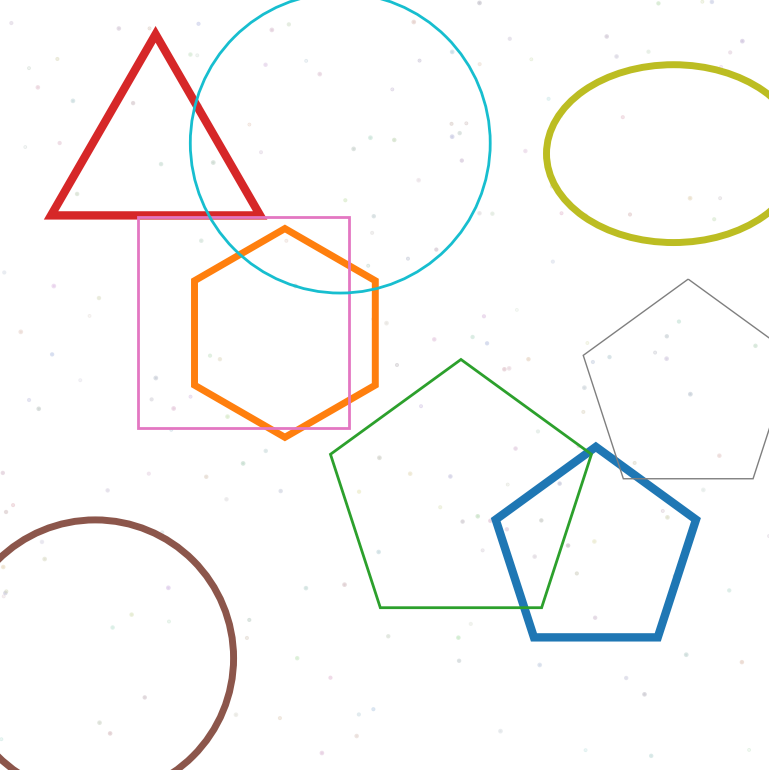[{"shape": "pentagon", "thickness": 3, "radius": 0.68, "center": [0.774, 0.283]}, {"shape": "hexagon", "thickness": 2.5, "radius": 0.68, "center": [0.37, 0.568]}, {"shape": "pentagon", "thickness": 1, "radius": 0.89, "center": [0.599, 0.355]}, {"shape": "triangle", "thickness": 3, "radius": 0.78, "center": [0.202, 0.799]}, {"shape": "circle", "thickness": 2.5, "radius": 0.9, "center": [0.124, 0.145]}, {"shape": "square", "thickness": 1, "radius": 0.68, "center": [0.316, 0.581]}, {"shape": "pentagon", "thickness": 0.5, "radius": 0.72, "center": [0.894, 0.494]}, {"shape": "oval", "thickness": 2.5, "radius": 0.82, "center": [0.875, 0.8]}, {"shape": "circle", "thickness": 1, "radius": 0.97, "center": [0.442, 0.814]}]